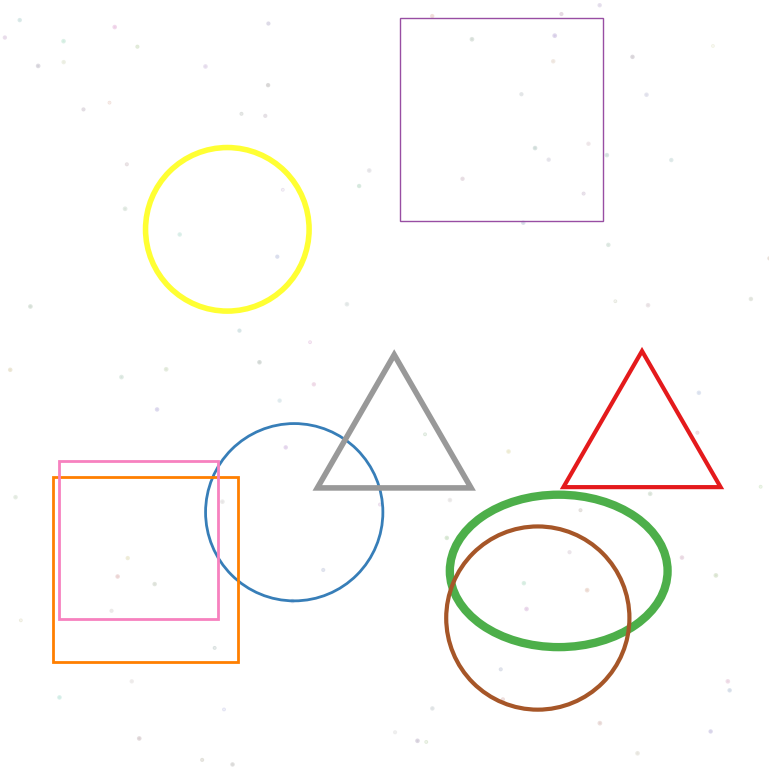[{"shape": "triangle", "thickness": 1.5, "radius": 0.59, "center": [0.834, 0.426]}, {"shape": "circle", "thickness": 1, "radius": 0.58, "center": [0.382, 0.335]}, {"shape": "oval", "thickness": 3, "radius": 0.71, "center": [0.726, 0.259]}, {"shape": "square", "thickness": 0.5, "radius": 0.66, "center": [0.651, 0.845]}, {"shape": "square", "thickness": 1, "radius": 0.6, "center": [0.189, 0.26]}, {"shape": "circle", "thickness": 2, "radius": 0.53, "center": [0.295, 0.702]}, {"shape": "circle", "thickness": 1.5, "radius": 0.59, "center": [0.698, 0.197]}, {"shape": "square", "thickness": 1, "radius": 0.51, "center": [0.18, 0.299]}, {"shape": "triangle", "thickness": 2, "radius": 0.58, "center": [0.512, 0.424]}]